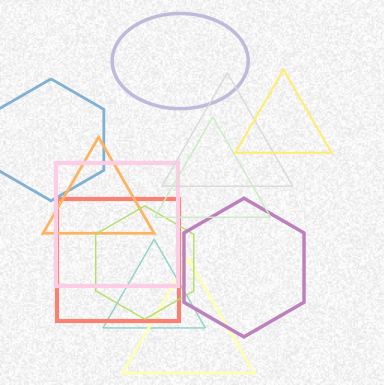[{"shape": "triangle", "thickness": 1, "radius": 0.77, "center": [0.4, 0.225]}, {"shape": "triangle", "thickness": 2, "radius": 0.99, "center": [0.489, 0.129]}, {"shape": "oval", "thickness": 2.5, "radius": 0.88, "center": [0.468, 0.841]}, {"shape": "square", "thickness": 3, "radius": 0.8, "center": [0.306, 0.325]}, {"shape": "hexagon", "thickness": 2, "radius": 0.79, "center": [0.133, 0.637]}, {"shape": "triangle", "thickness": 2, "radius": 0.83, "center": [0.256, 0.477]}, {"shape": "hexagon", "thickness": 1, "radius": 0.74, "center": [0.376, 0.318]}, {"shape": "square", "thickness": 3, "radius": 0.8, "center": [0.304, 0.417]}, {"shape": "triangle", "thickness": 1, "radius": 0.98, "center": [0.59, 0.615]}, {"shape": "hexagon", "thickness": 2.5, "radius": 0.9, "center": [0.634, 0.305]}, {"shape": "triangle", "thickness": 1, "radius": 0.87, "center": [0.553, 0.523]}, {"shape": "triangle", "thickness": 1.5, "radius": 0.72, "center": [0.736, 0.675]}]